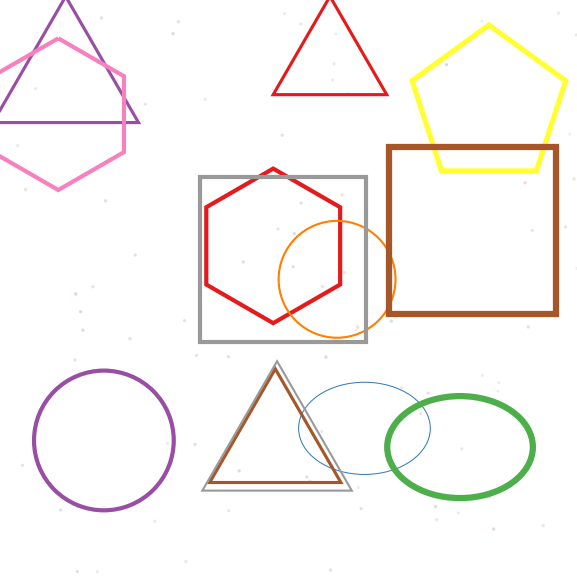[{"shape": "hexagon", "thickness": 2, "radius": 0.67, "center": [0.473, 0.573]}, {"shape": "triangle", "thickness": 1.5, "radius": 0.57, "center": [0.571, 0.892]}, {"shape": "oval", "thickness": 0.5, "radius": 0.57, "center": [0.631, 0.257]}, {"shape": "oval", "thickness": 3, "radius": 0.63, "center": [0.797, 0.225]}, {"shape": "triangle", "thickness": 1.5, "radius": 0.73, "center": [0.114, 0.86]}, {"shape": "circle", "thickness": 2, "radius": 0.6, "center": [0.18, 0.236]}, {"shape": "circle", "thickness": 1, "radius": 0.51, "center": [0.584, 0.515]}, {"shape": "pentagon", "thickness": 2.5, "radius": 0.7, "center": [0.847, 0.816]}, {"shape": "triangle", "thickness": 1.5, "radius": 0.66, "center": [0.477, 0.229]}, {"shape": "square", "thickness": 3, "radius": 0.72, "center": [0.818, 0.6]}, {"shape": "hexagon", "thickness": 2, "radius": 0.66, "center": [0.101, 0.801]}, {"shape": "square", "thickness": 2, "radius": 0.72, "center": [0.49, 0.55]}, {"shape": "triangle", "thickness": 1, "radius": 0.75, "center": [0.48, 0.224]}]